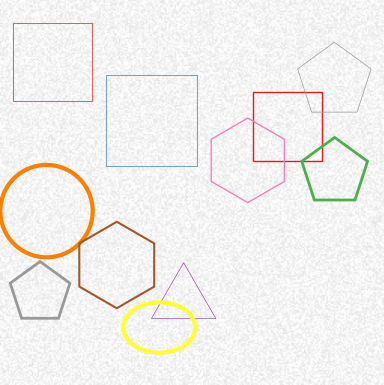[{"shape": "square", "thickness": 0.5, "radius": 0.51, "center": [0.136, 0.839]}, {"shape": "square", "thickness": 1, "radius": 0.44, "center": [0.747, 0.671]}, {"shape": "square", "thickness": 0.5, "radius": 0.59, "center": [0.395, 0.687]}, {"shape": "pentagon", "thickness": 2, "radius": 0.45, "center": [0.869, 0.553]}, {"shape": "triangle", "thickness": 0.5, "radius": 0.48, "center": [0.477, 0.221]}, {"shape": "circle", "thickness": 3, "radius": 0.6, "center": [0.121, 0.452]}, {"shape": "oval", "thickness": 3, "radius": 0.47, "center": [0.414, 0.149]}, {"shape": "hexagon", "thickness": 1.5, "radius": 0.56, "center": [0.303, 0.312]}, {"shape": "hexagon", "thickness": 1, "radius": 0.55, "center": [0.644, 0.584]}, {"shape": "pentagon", "thickness": 0.5, "radius": 0.5, "center": [0.868, 0.79]}, {"shape": "pentagon", "thickness": 2, "radius": 0.41, "center": [0.104, 0.239]}]